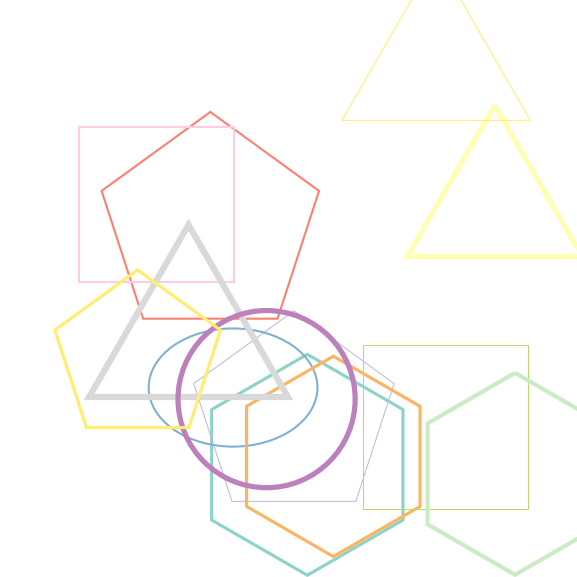[{"shape": "hexagon", "thickness": 1.5, "radius": 0.96, "center": [0.532, 0.194]}, {"shape": "triangle", "thickness": 2.5, "radius": 0.87, "center": [0.857, 0.642]}, {"shape": "pentagon", "thickness": 0.5, "radius": 0.91, "center": [0.509, 0.279]}, {"shape": "pentagon", "thickness": 1, "radius": 0.99, "center": [0.364, 0.607]}, {"shape": "oval", "thickness": 1, "radius": 0.73, "center": [0.404, 0.328]}, {"shape": "hexagon", "thickness": 1.5, "radius": 0.87, "center": [0.577, 0.209]}, {"shape": "square", "thickness": 0.5, "radius": 0.71, "center": [0.771, 0.26]}, {"shape": "square", "thickness": 1, "radius": 0.67, "center": [0.271, 0.645]}, {"shape": "triangle", "thickness": 3, "radius": 0.99, "center": [0.326, 0.411]}, {"shape": "circle", "thickness": 2.5, "radius": 0.77, "center": [0.462, 0.308]}, {"shape": "hexagon", "thickness": 2, "radius": 0.87, "center": [0.892, 0.179]}, {"shape": "triangle", "thickness": 0.5, "radius": 0.94, "center": [0.755, 0.885]}, {"shape": "pentagon", "thickness": 1.5, "radius": 0.75, "center": [0.238, 0.381]}]